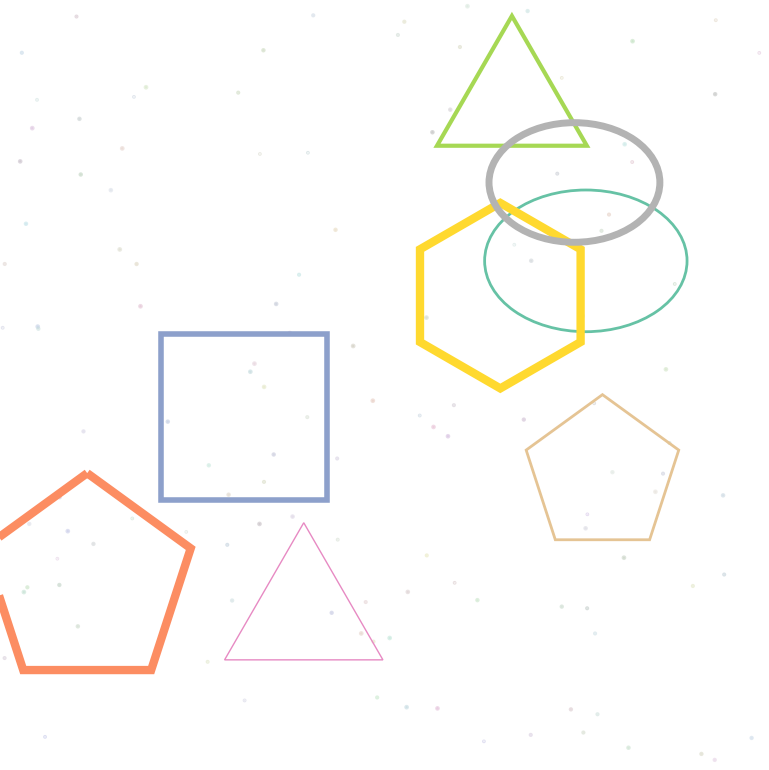[{"shape": "oval", "thickness": 1, "radius": 0.66, "center": [0.761, 0.661]}, {"shape": "pentagon", "thickness": 3, "radius": 0.71, "center": [0.113, 0.244]}, {"shape": "square", "thickness": 2, "radius": 0.54, "center": [0.317, 0.458]}, {"shape": "triangle", "thickness": 0.5, "radius": 0.59, "center": [0.394, 0.202]}, {"shape": "triangle", "thickness": 1.5, "radius": 0.56, "center": [0.665, 0.867]}, {"shape": "hexagon", "thickness": 3, "radius": 0.6, "center": [0.65, 0.616]}, {"shape": "pentagon", "thickness": 1, "radius": 0.52, "center": [0.782, 0.383]}, {"shape": "oval", "thickness": 2.5, "radius": 0.55, "center": [0.746, 0.763]}]